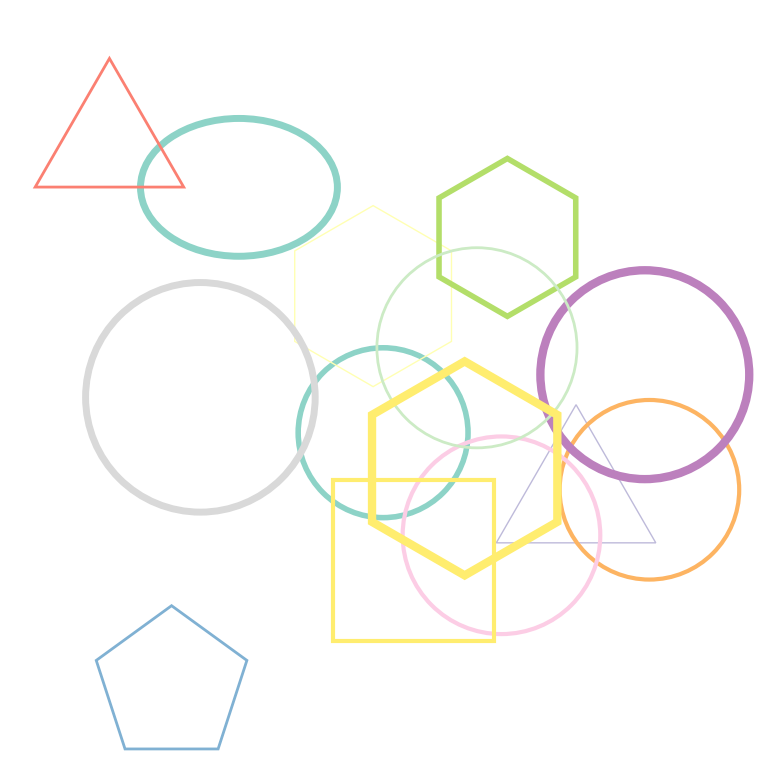[{"shape": "circle", "thickness": 2, "radius": 0.55, "center": [0.498, 0.438]}, {"shape": "oval", "thickness": 2.5, "radius": 0.64, "center": [0.31, 0.757]}, {"shape": "hexagon", "thickness": 0.5, "radius": 0.59, "center": [0.485, 0.615]}, {"shape": "triangle", "thickness": 0.5, "radius": 0.6, "center": [0.748, 0.355]}, {"shape": "triangle", "thickness": 1, "radius": 0.56, "center": [0.142, 0.813]}, {"shape": "pentagon", "thickness": 1, "radius": 0.51, "center": [0.223, 0.111]}, {"shape": "circle", "thickness": 1.5, "radius": 0.58, "center": [0.843, 0.364]}, {"shape": "hexagon", "thickness": 2, "radius": 0.51, "center": [0.659, 0.692]}, {"shape": "circle", "thickness": 1.5, "radius": 0.64, "center": [0.651, 0.305]}, {"shape": "circle", "thickness": 2.5, "radius": 0.75, "center": [0.26, 0.484]}, {"shape": "circle", "thickness": 3, "radius": 0.68, "center": [0.837, 0.513]}, {"shape": "circle", "thickness": 1, "radius": 0.65, "center": [0.619, 0.548]}, {"shape": "hexagon", "thickness": 3, "radius": 0.69, "center": [0.603, 0.392]}, {"shape": "square", "thickness": 1.5, "radius": 0.52, "center": [0.537, 0.272]}]